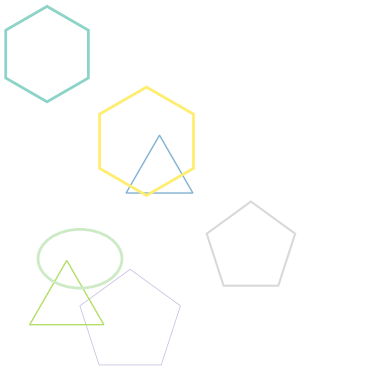[{"shape": "hexagon", "thickness": 2, "radius": 0.62, "center": [0.122, 0.859]}, {"shape": "pentagon", "thickness": 0.5, "radius": 0.69, "center": [0.338, 0.163]}, {"shape": "triangle", "thickness": 1, "radius": 0.5, "center": [0.414, 0.549]}, {"shape": "triangle", "thickness": 1, "radius": 0.56, "center": [0.173, 0.212]}, {"shape": "pentagon", "thickness": 1.5, "radius": 0.6, "center": [0.652, 0.356]}, {"shape": "oval", "thickness": 2, "radius": 0.54, "center": [0.208, 0.328]}, {"shape": "hexagon", "thickness": 2, "radius": 0.7, "center": [0.381, 0.633]}]